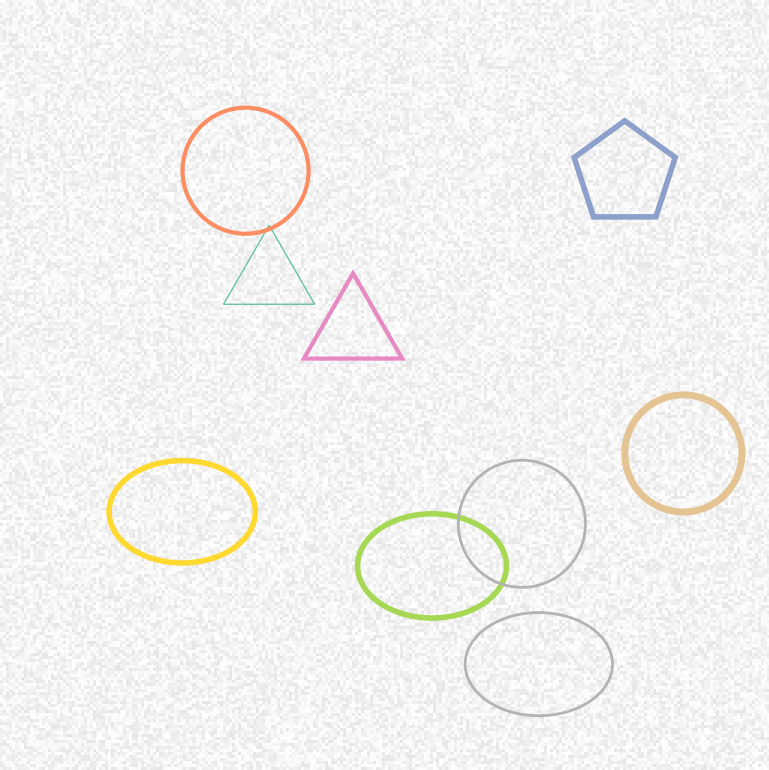[{"shape": "triangle", "thickness": 0.5, "radius": 0.34, "center": [0.349, 0.639]}, {"shape": "circle", "thickness": 1.5, "radius": 0.41, "center": [0.319, 0.778]}, {"shape": "pentagon", "thickness": 2, "radius": 0.34, "center": [0.811, 0.774]}, {"shape": "triangle", "thickness": 1.5, "radius": 0.37, "center": [0.459, 0.571]}, {"shape": "oval", "thickness": 2, "radius": 0.48, "center": [0.561, 0.265]}, {"shape": "oval", "thickness": 2, "radius": 0.47, "center": [0.237, 0.335]}, {"shape": "circle", "thickness": 2.5, "radius": 0.38, "center": [0.888, 0.411]}, {"shape": "circle", "thickness": 1, "radius": 0.41, "center": [0.678, 0.32]}, {"shape": "oval", "thickness": 1, "radius": 0.48, "center": [0.7, 0.137]}]